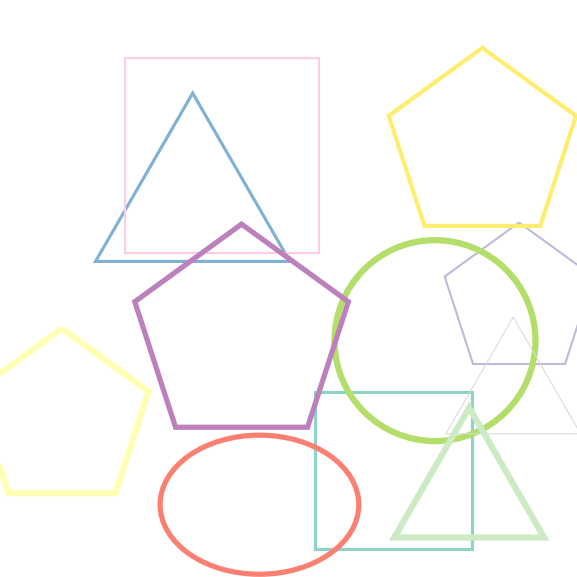[{"shape": "square", "thickness": 1.5, "radius": 0.68, "center": [0.681, 0.185]}, {"shape": "pentagon", "thickness": 3, "radius": 0.79, "center": [0.107, 0.273]}, {"shape": "pentagon", "thickness": 1, "radius": 0.68, "center": [0.899, 0.478]}, {"shape": "oval", "thickness": 2.5, "radius": 0.86, "center": [0.449, 0.125]}, {"shape": "triangle", "thickness": 1.5, "radius": 0.97, "center": [0.334, 0.644]}, {"shape": "circle", "thickness": 3, "radius": 0.87, "center": [0.753, 0.409]}, {"shape": "square", "thickness": 1, "radius": 0.84, "center": [0.385, 0.73]}, {"shape": "triangle", "thickness": 0.5, "radius": 0.67, "center": [0.889, 0.315]}, {"shape": "pentagon", "thickness": 2.5, "radius": 0.97, "center": [0.418, 0.417]}, {"shape": "triangle", "thickness": 3, "radius": 0.75, "center": [0.812, 0.143]}, {"shape": "pentagon", "thickness": 2, "radius": 0.85, "center": [0.835, 0.746]}]